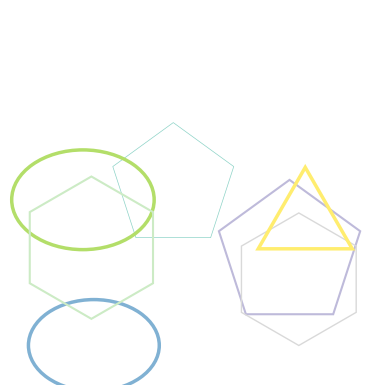[{"shape": "pentagon", "thickness": 0.5, "radius": 0.83, "center": [0.45, 0.516]}, {"shape": "pentagon", "thickness": 1.5, "radius": 0.96, "center": [0.752, 0.34]}, {"shape": "oval", "thickness": 2.5, "radius": 0.85, "center": [0.244, 0.103]}, {"shape": "oval", "thickness": 2.5, "radius": 0.93, "center": [0.215, 0.481]}, {"shape": "hexagon", "thickness": 1, "radius": 0.86, "center": [0.776, 0.275]}, {"shape": "hexagon", "thickness": 1.5, "radius": 0.92, "center": [0.237, 0.357]}, {"shape": "triangle", "thickness": 2.5, "radius": 0.71, "center": [0.793, 0.424]}]